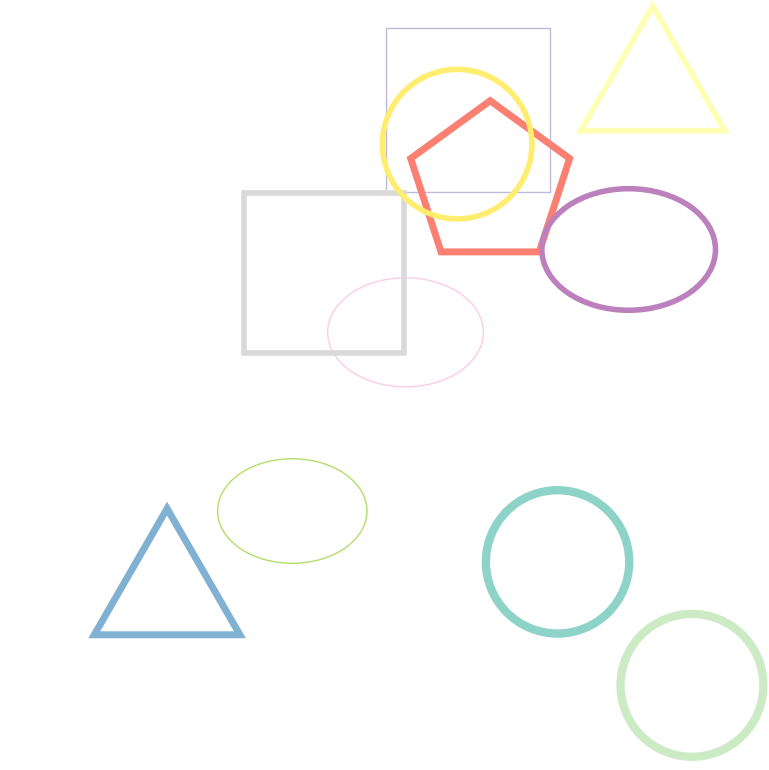[{"shape": "circle", "thickness": 3, "radius": 0.47, "center": [0.724, 0.27]}, {"shape": "triangle", "thickness": 2, "radius": 0.54, "center": [0.848, 0.884]}, {"shape": "square", "thickness": 0.5, "radius": 0.53, "center": [0.608, 0.857]}, {"shape": "pentagon", "thickness": 2.5, "radius": 0.54, "center": [0.637, 0.761]}, {"shape": "triangle", "thickness": 2.5, "radius": 0.55, "center": [0.217, 0.23]}, {"shape": "oval", "thickness": 0.5, "radius": 0.48, "center": [0.38, 0.336]}, {"shape": "oval", "thickness": 0.5, "radius": 0.51, "center": [0.527, 0.568]}, {"shape": "square", "thickness": 2, "radius": 0.52, "center": [0.421, 0.646]}, {"shape": "oval", "thickness": 2, "radius": 0.56, "center": [0.816, 0.676]}, {"shape": "circle", "thickness": 3, "radius": 0.46, "center": [0.899, 0.11]}, {"shape": "circle", "thickness": 2, "radius": 0.49, "center": [0.594, 0.813]}]